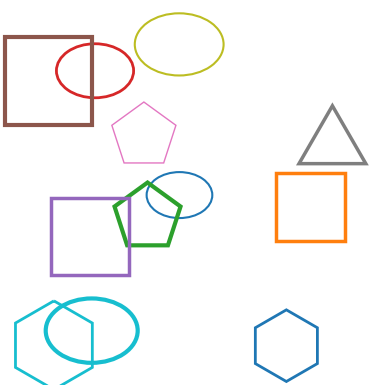[{"shape": "oval", "thickness": 1.5, "radius": 0.43, "center": [0.466, 0.493]}, {"shape": "hexagon", "thickness": 2, "radius": 0.47, "center": [0.744, 0.102]}, {"shape": "square", "thickness": 2.5, "radius": 0.45, "center": [0.806, 0.462]}, {"shape": "pentagon", "thickness": 3, "radius": 0.45, "center": [0.383, 0.436]}, {"shape": "oval", "thickness": 2, "radius": 0.5, "center": [0.247, 0.816]}, {"shape": "square", "thickness": 2.5, "radius": 0.5, "center": [0.234, 0.385]}, {"shape": "square", "thickness": 3, "radius": 0.57, "center": [0.126, 0.789]}, {"shape": "pentagon", "thickness": 1, "radius": 0.44, "center": [0.374, 0.648]}, {"shape": "triangle", "thickness": 2.5, "radius": 0.5, "center": [0.863, 0.625]}, {"shape": "oval", "thickness": 1.5, "radius": 0.58, "center": [0.465, 0.885]}, {"shape": "hexagon", "thickness": 2, "radius": 0.58, "center": [0.14, 0.103]}, {"shape": "oval", "thickness": 3, "radius": 0.6, "center": [0.238, 0.141]}]